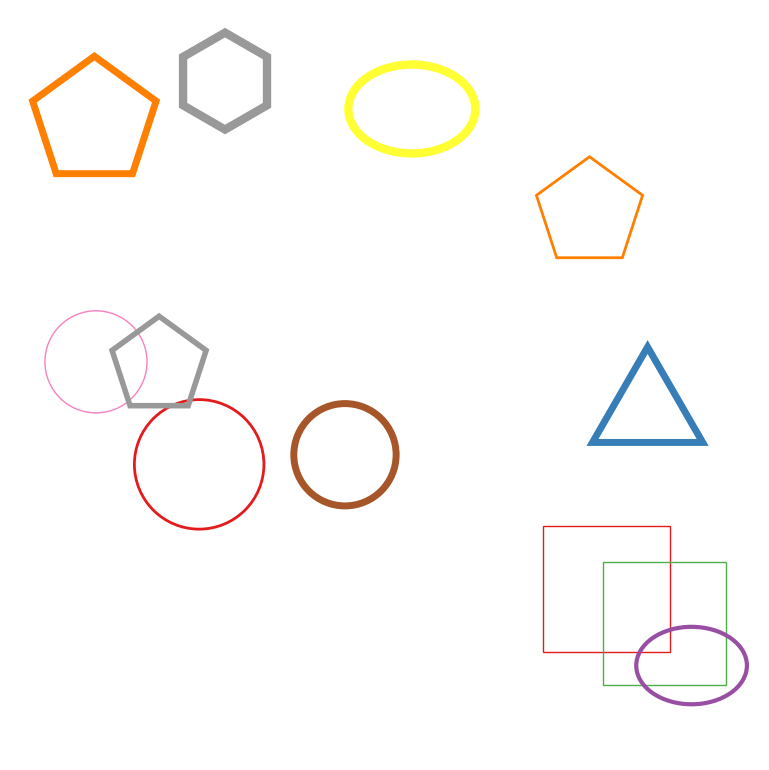[{"shape": "square", "thickness": 0.5, "radius": 0.41, "center": [0.788, 0.235]}, {"shape": "circle", "thickness": 1, "radius": 0.42, "center": [0.259, 0.397]}, {"shape": "triangle", "thickness": 2.5, "radius": 0.41, "center": [0.841, 0.467]}, {"shape": "square", "thickness": 0.5, "radius": 0.4, "center": [0.863, 0.19]}, {"shape": "oval", "thickness": 1.5, "radius": 0.36, "center": [0.898, 0.136]}, {"shape": "pentagon", "thickness": 2.5, "radius": 0.42, "center": [0.123, 0.843]}, {"shape": "pentagon", "thickness": 1, "radius": 0.36, "center": [0.766, 0.724]}, {"shape": "oval", "thickness": 3, "radius": 0.41, "center": [0.535, 0.858]}, {"shape": "circle", "thickness": 2.5, "radius": 0.33, "center": [0.448, 0.409]}, {"shape": "circle", "thickness": 0.5, "radius": 0.33, "center": [0.125, 0.53]}, {"shape": "pentagon", "thickness": 2, "radius": 0.32, "center": [0.207, 0.525]}, {"shape": "hexagon", "thickness": 3, "radius": 0.31, "center": [0.292, 0.895]}]